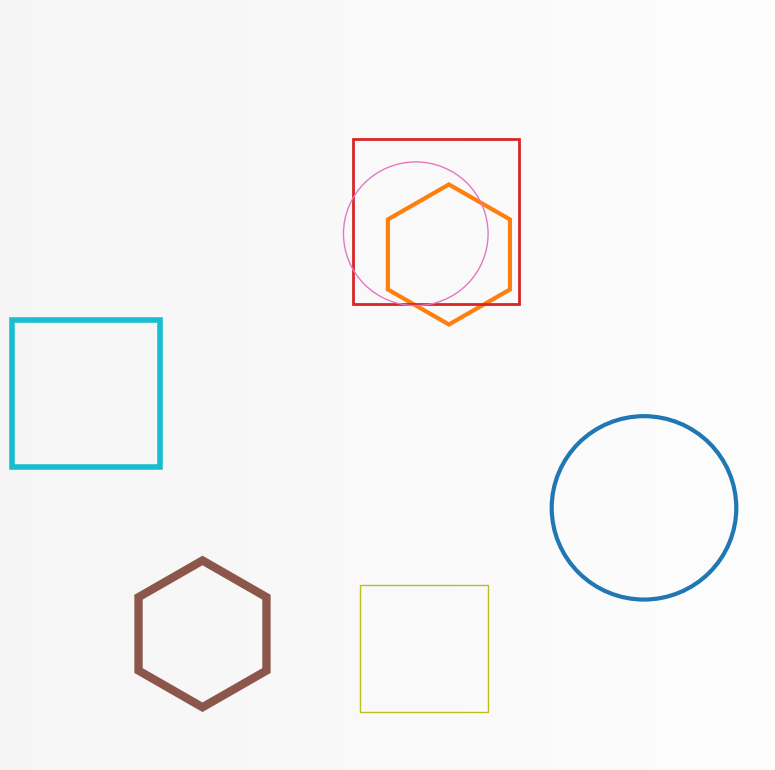[{"shape": "circle", "thickness": 1.5, "radius": 0.6, "center": [0.831, 0.34]}, {"shape": "hexagon", "thickness": 1.5, "radius": 0.45, "center": [0.579, 0.67]}, {"shape": "square", "thickness": 1, "radius": 0.54, "center": [0.563, 0.713]}, {"shape": "hexagon", "thickness": 3, "radius": 0.48, "center": [0.261, 0.177]}, {"shape": "circle", "thickness": 0.5, "radius": 0.47, "center": [0.536, 0.696]}, {"shape": "square", "thickness": 0.5, "radius": 0.41, "center": [0.547, 0.158]}, {"shape": "square", "thickness": 2, "radius": 0.48, "center": [0.11, 0.489]}]